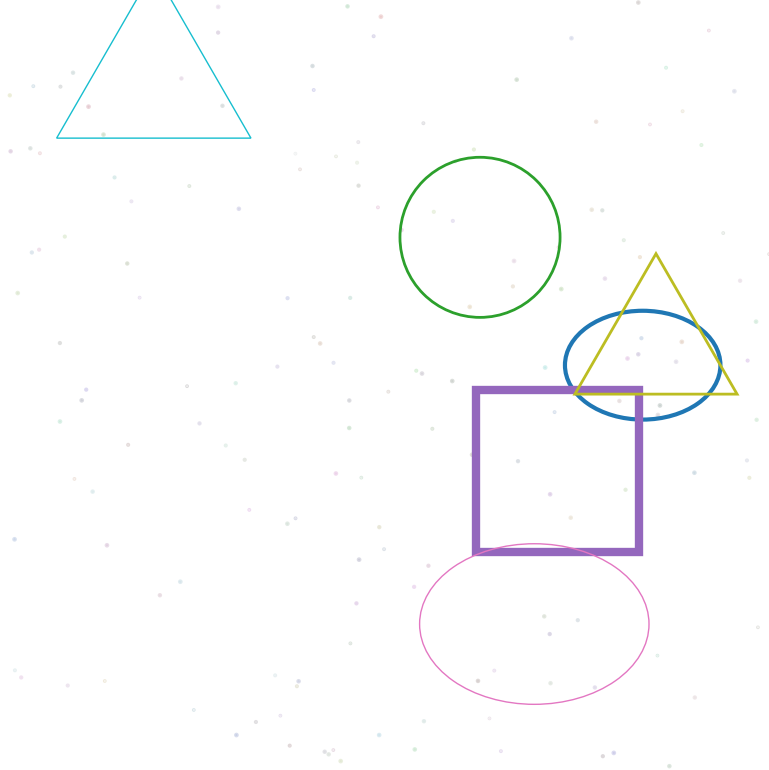[{"shape": "oval", "thickness": 1.5, "radius": 0.5, "center": [0.835, 0.526]}, {"shape": "circle", "thickness": 1, "radius": 0.52, "center": [0.623, 0.692]}, {"shape": "square", "thickness": 3, "radius": 0.53, "center": [0.724, 0.388]}, {"shape": "oval", "thickness": 0.5, "radius": 0.74, "center": [0.694, 0.19]}, {"shape": "triangle", "thickness": 1, "radius": 0.61, "center": [0.852, 0.549]}, {"shape": "triangle", "thickness": 0.5, "radius": 0.73, "center": [0.2, 0.893]}]